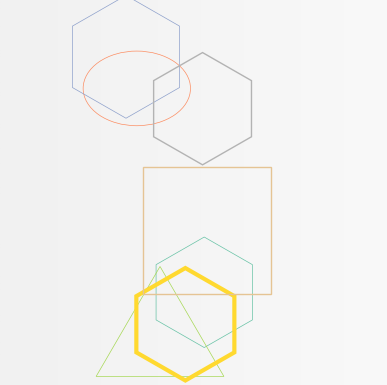[{"shape": "hexagon", "thickness": 0.5, "radius": 0.72, "center": [0.527, 0.241]}, {"shape": "oval", "thickness": 0.5, "radius": 0.69, "center": [0.353, 0.77]}, {"shape": "hexagon", "thickness": 0.5, "radius": 0.8, "center": [0.325, 0.852]}, {"shape": "triangle", "thickness": 0.5, "radius": 0.95, "center": [0.413, 0.117]}, {"shape": "hexagon", "thickness": 3, "radius": 0.73, "center": [0.478, 0.158]}, {"shape": "square", "thickness": 1, "radius": 0.83, "center": [0.534, 0.401]}, {"shape": "hexagon", "thickness": 1, "radius": 0.73, "center": [0.523, 0.718]}]